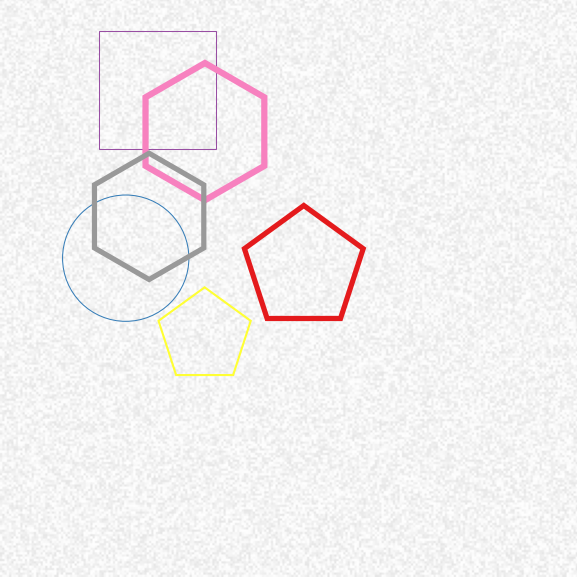[{"shape": "pentagon", "thickness": 2.5, "radius": 0.54, "center": [0.526, 0.535]}, {"shape": "circle", "thickness": 0.5, "radius": 0.55, "center": [0.218, 0.552]}, {"shape": "square", "thickness": 0.5, "radius": 0.51, "center": [0.273, 0.844]}, {"shape": "pentagon", "thickness": 1, "radius": 0.42, "center": [0.354, 0.418]}, {"shape": "hexagon", "thickness": 3, "radius": 0.59, "center": [0.355, 0.771]}, {"shape": "hexagon", "thickness": 2.5, "radius": 0.55, "center": [0.258, 0.624]}]